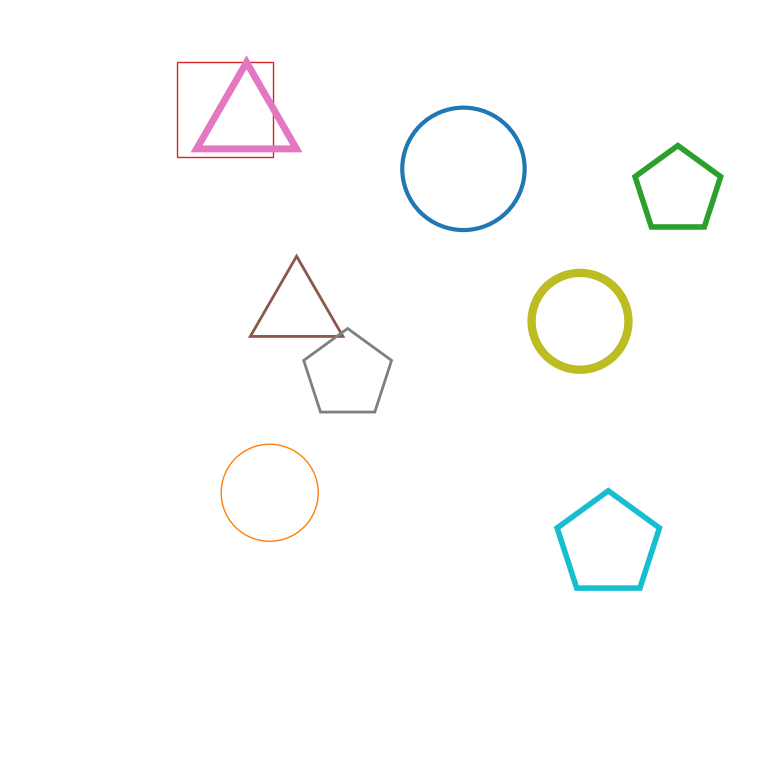[{"shape": "circle", "thickness": 1.5, "radius": 0.4, "center": [0.602, 0.781]}, {"shape": "circle", "thickness": 0.5, "radius": 0.32, "center": [0.35, 0.36]}, {"shape": "pentagon", "thickness": 2, "radius": 0.29, "center": [0.88, 0.753]}, {"shape": "square", "thickness": 0.5, "radius": 0.31, "center": [0.292, 0.858]}, {"shape": "triangle", "thickness": 1, "radius": 0.35, "center": [0.385, 0.598]}, {"shape": "triangle", "thickness": 2.5, "radius": 0.37, "center": [0.32, 0.844]}, {"shape": "pentagon", "thickness": 1, "radius": 0.3, "center": [0.451, 0.513]}, {"shape": "circle", "thickness": 3, "radius": 0.31, "center": [0.753, 0.583]}, {"shape": "pentagon", "thickness": 2, "radius": 0.35, "center": [0.79, 0.293]}]